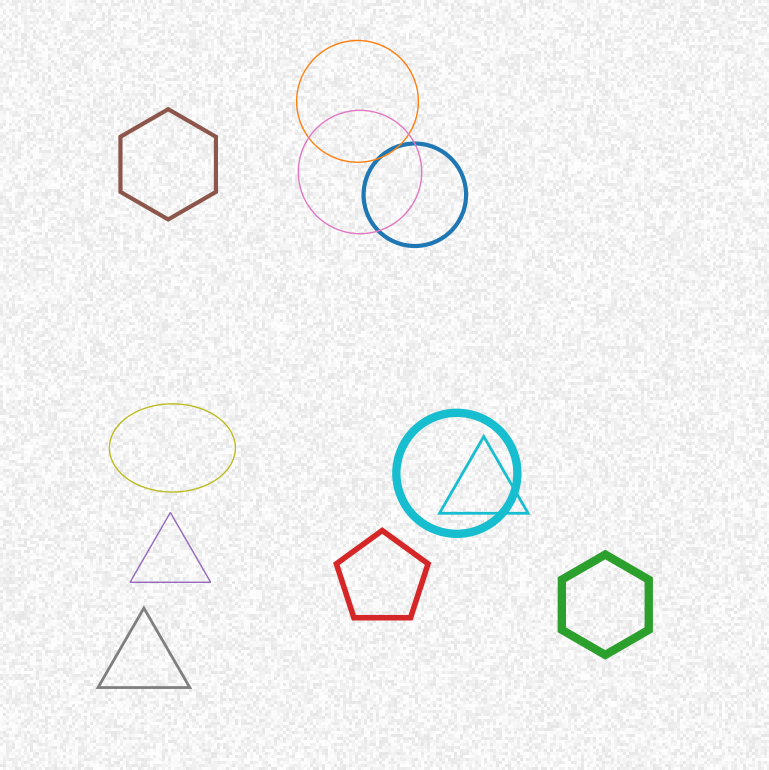[{"shape": "circle", "thickness": 1.5, "radius": 0.33, "center": [0.539, 0.747]}, {"shape": "circle", "thickness": 0.5, "radius": 0.4, "center": [0.464, 0.868]}, {"shape": "hexagon", "thickness": 3, "radius": 0.33, "center": [0.786, 0.215]}, {"shape": "pentagon", "thickness": 2, "radius": 0.31, "center": [0.496, 0.248]}, {"shape": "triangle", "thickness": 0.5, "radius": 0.3, "center": [0.221, 0.274]}, {"shape": "hexagon", "thickness": 1.5, "radius": 0.36, "center": [0.218, 0.787]}, {"shape": "circle", "thickness": 0.5, "radius": 0.4, "center": [0.468, 0.777]}, {"shape": "triangle", "thickness": 1, "radius": 0.34, "center": [0.187, 0.141]}, {"shape": "oval", "thickness": 0.5, "radius": 0.41, "center": [0.224, 0.418]}, {"shape": "triangle", "thickness": 1, "radius": 0.33, "center": [0.628, 0.367]}, {"shape": "circle", "thickness": 3, "radius": 0.39, "center": [0.593, 0.385]}]